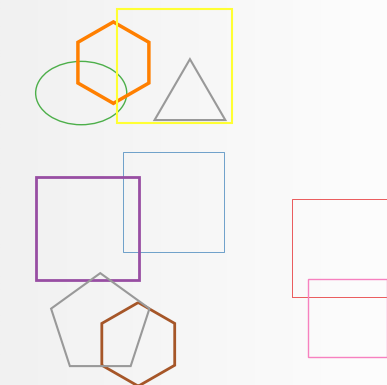[{"shape": "square", "thickness": 0.5, "radius": 0.64, "center": [0.881, 0.357]}, {"shape": "square", "thickness": 0.5, "radius": 0.65, "center": [0.448, 0.475]}, {"shape": "oval", "thickness": 1, "radius": 0.59, "center": [0.21, 0.758]}, {"shape": "square", "thickness": 2, "radius": 0.67, "center": [0.226, 0.406]}, {"shape": "hexagon", "thickness": 2.5, "radius": 0.53, "center": [0.293, 0.837]}, {"shape": "square", "thickness": 1.5, "radius": 0.74, "center": [0.45, 0.829]}, {"shape": "hexagon", "thickness": 2, "radius": 0.54, "center": [0.357, 0.106]}, {"shape": "square", "thickness": 1, "radius": 0.51, "center": [0.897, 0.175]}, {"shape": "triangle", "thickness": 1.5, "radius": 0.53, "center": [0.49, 0.741]}, {"shape": "pentagon", "thickness": 1.5, "radius": 0.67, "center": [0.259, 0.157]}]